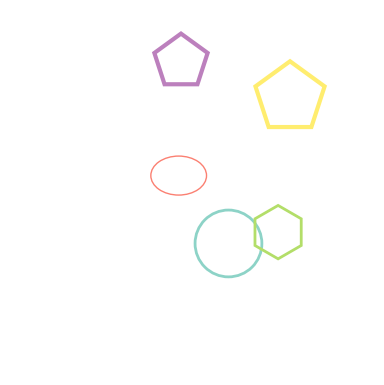[{"shape": "circle", "thickness": 2, "radius": 0.43, "center": [0.593, 0.368]}, {"shape": "oval", "thickness": 1, "radius": 0.36, "center": [0.464, 0.544]}, {"shape": "hexagon", "thickness": 2, "radius": 0.35, "center": [0.722, 0.397]}, {"shape": "pentagon", "thickness": 3, "radius": 0.36, "center": [0.47, 0.84]}, {"shape": "pentagon", "thickness": 3, "radius": 0.47, "center": [0.753, 0.746]}]